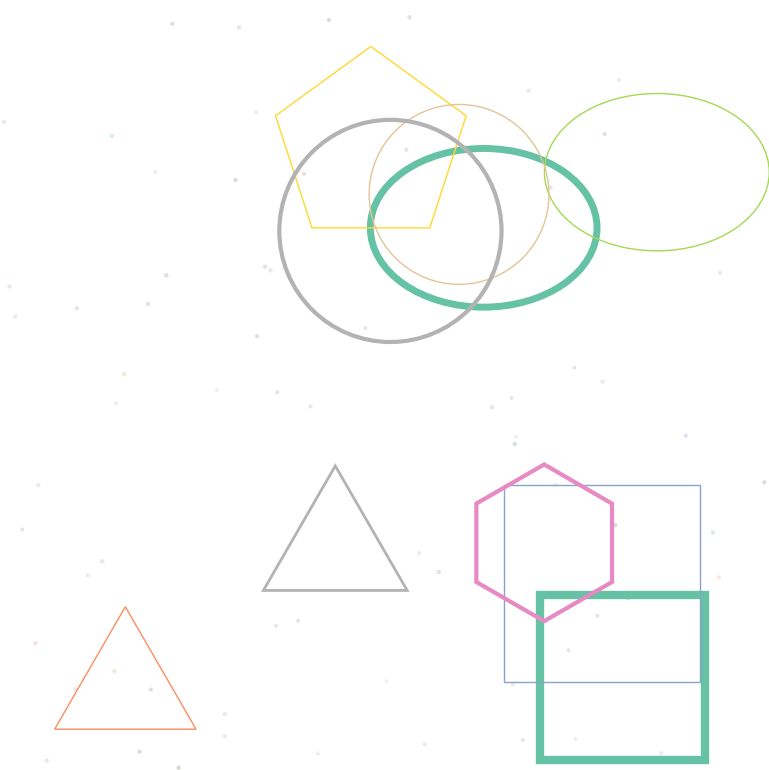[{"shape": "square", "thickness": 3, "radius": 0.54, "center": [0.808, 0.12]}, {"shape": "oval", "thickness": 2.5, "radius": 0.74, "center": [0.628, 0.704]}, {"shape": "triangle", "thickness": 0.5, "radius": 0.53, "center": [0.163, 0.106]}, {"shape": "square", "thickness": 0.5, "radius": 0.64, "center": [0.782, 0.242]}, {"shape": "hexagon", "thickness": 1.5, "radius": 0.51, "center": [0.707, 0.295]}, {"shape": "oval", "thickness": 0.5, "radius": 0.73, "center": [0.853, 0.776]}, {"shape": "pentagon", "thickness": 0.5, "radius": 0.65, "center": [0.482, 0.809]}, {"shape": "circle", "thickness": 0.5, "radius": 0.58, "center": [0.596, 0.748]}, {"shape": "circle", "thickness": 1.5, "radius": 0.72, "center": [0.507, 0.7]}, {"shape": "triangle", "thickness": 1, "radius": 0.54, "center": [0.435, 0.287]}]